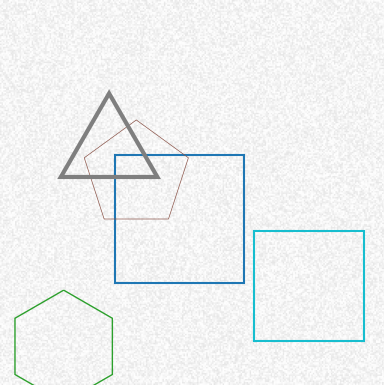[{"shape": "square", "thickness": 1.5, "radius": 0.83, "center": [0.466, 0.431]}, {"shape": "hexagon", "thickness": 1, "radius": 0.73, "center": [0.165, 0.1]}, {"shape": "pentagon", "thickness": 0.5, "radius": 0.71, "center": [0.354, 0.546]}, {"shape": "triangle", "thickness": 3, "radius": 0.72, "center": [0.283, 0.613]}, {"shape": "square", "thickness": 1.5, "radius": 0.71, "center": [0.803, 0.258]}]